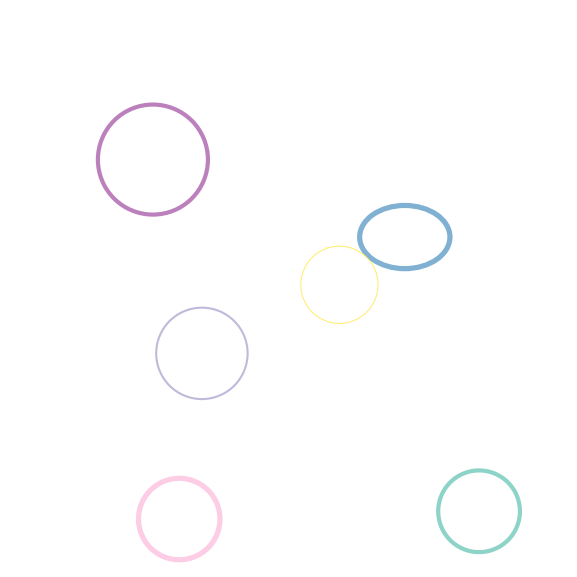[{"shape": "circle", "thickness": 2, "radius": 0.35, "center": [0.83, 0.114]}, {"shape": "circle", "thickness": 1, "radius": 0.4, "center": [0.35, 0.387]}, {"shape": "oval", "thickness": 2.5, "radius": 0.39, "center": [0.701, 0.589]}, {"shape": "circle", "thickness": 2.5, "radius": 0.35, "center": [0.31, 0.1]}, {"shape": "circle", "thickness": 2, "radius": 0.48, "center": [0.265, 0.723]}, {"shape": "circle", "thickness": 0.5, "radius": 0.33, "center": [0.588, 0.506]}]